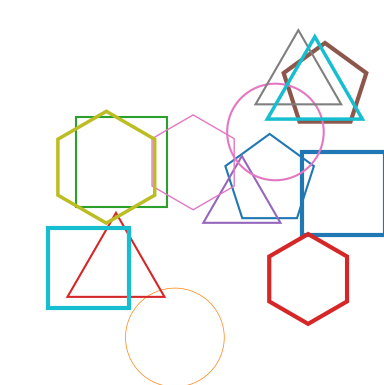[{"shape": "pentagon", "thickness": 1.5, "radius": 0.6, "center": [0.7, 0.531]}, {"shape": "square", "thickness": 3, "radius": 0.54, "center": [0.892, 0.497]}, {"shape": "circle", "thickness": 0.5, "radius": 0.64, "center": [0.454, 0.123]}, {"shape": "square", "thickness": 1.5, "radius": 0.59, "center": [0.316, 0.58]}, {"shape": "hexagon", "thickness": 3, "radius": 0.58, "center": [0.8, 0.275]}, {"shape": "triangle", "thickness": 1.5, "radius": 0.73, "center": [0.301, 0.302]}, {"shape": "triangle", "thickness": 1.5, "radius": 0.58, "center": [0.628, 0.479]}, {"shape": "pentagon", "thickness": 3, "radius": 0.56, "center": [0.844, 0.775]}, {"shape": "circle", "thickness": 1.5, "radius": 0.63, "center": [0.715, 0.657]}, {"shape": "hexagon", "thickness": 1, "radius": 0.62, "center": [0.502, 0.578]}, {"shape": "triangle", "thickness": 1.5, "radius": 0.64, "center": [0.775, 0.793]}, {"shape": "hexagon", "thickness": 2.5, "radius": 0.73, "center": [0.276, 0.566]}, {"shape": "triangle", "thickness": 2.5, "radius": 0.71, "center": [0.818, 0.762]}, {"shape": "square", "thickness": 3, "radius": 0.52, "center": [0.23, 0.303]}]